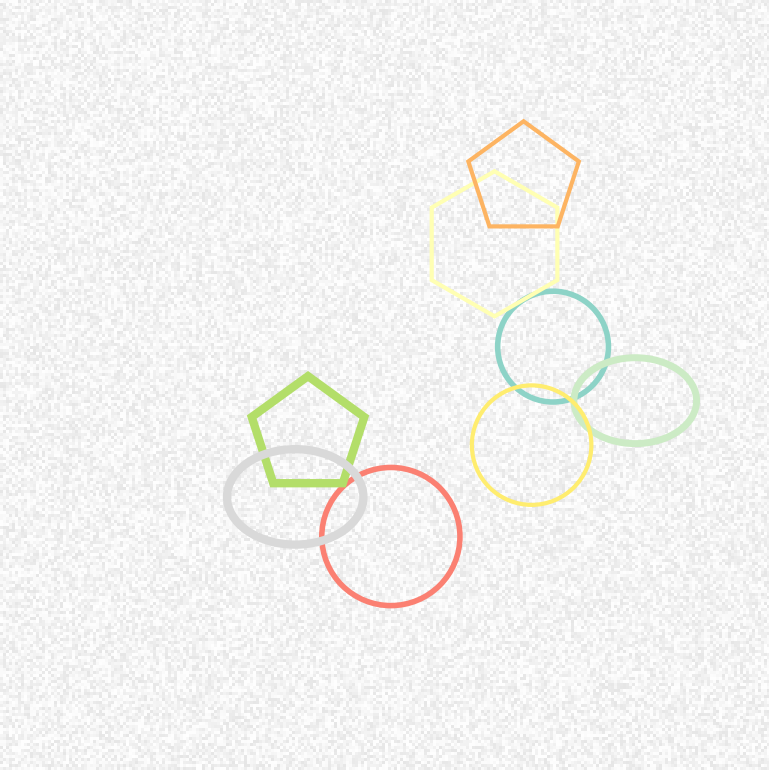[{"shape": "circle", "thickness": 2, "radius": 0.36, "center": [0.718, 0.55]}, {"shape": "hexagon", "thickness": 1.5, "radius": 0.47, "center": [0.642, 0.683]}, {"shape": "circle", "thickness": 2, "radius": 0.45, "center": [0.508, 0.303]}, {"shape": "pentagon", "thickness": 1.5, "radius": 0.38, "center": [0.68, 0.767]}, {"shape": "pentagon", "thickness": 3, "radius": 0.38, "center": [0.4, 0.435]}, {"shape": "oval", "thickness": 3, "radius": 0.44, "center": [0.383, 0.355]}, {"shape": "oval", "thickness": 2.5, "radius": 0.4, "center": [0.825, 0.48]}, {"shape": "circle", "thickness": 1.5, "radius": 0.39, "center": [0.69, 0.422]}]